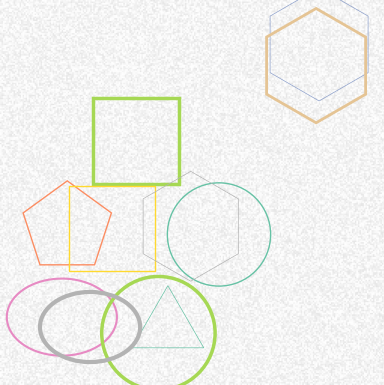[{"shape": "circle", "thickness": 1, "radius": 0.67, "center": [0.569, 0.391]}, {"shape": "triangle", "thickness": 0.5, "radius": 0.54, "center": [0.436, 0.15]}, {"shape": "pentagon", "thickness": 1, "radius": 0.6, "center": [0.175, 0.41]}, {"shape": "hexagon", "thickness": 0.5, "radius": 0.73, "center": [0.829, 0.885]}, {"shape": "oval", "thickness": 1.5, "radius": 0.71, "center": [0.161, 0.176]}, {"shape": "circle", "thickness": 2.5, "radius": 0.74, "center": [0.411, 0.135]}, {"shape": "square", "thickness": 2.5, "radius": 0.56, "center": [0.354, 0.635]}, {"shape": "square", "thickness": 1, "radius": 0.55, "center": [0.291, 0.407]}, {"shape": "hexagon", "thickness": 2, "radius": 0.74, "center": [0.821, 0.83]}, {"shape": "oval", "thickness": 3, "radius": 0.65, "center": [0.234, 0.151]}, {"shape": "hexagon", "thickness": 0.5, "radius": 0.71, "center": [0.495, 0.412]}]